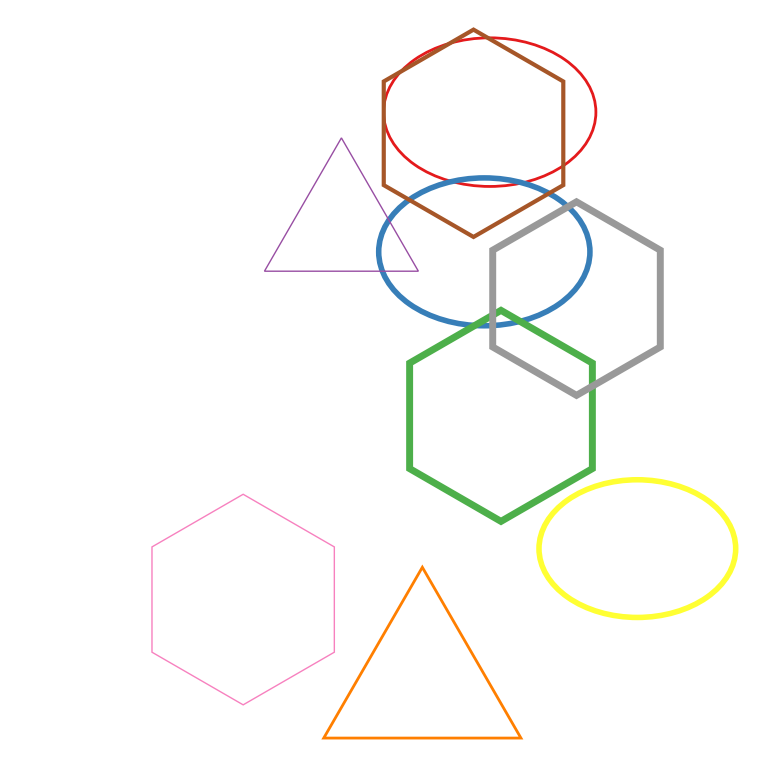[{"shape": "oval", "thickness": 1, "radius": 0.69, "center": [0.636, 0.854]}, {"shape": "oval", "thickness": 2, "radius": 0.69, "center": [0.629, 0.673]}, {"shape": "hexagon", "thickness": 2.5, "radius": 0.69, "center": [0.651, 0.46]}, {"shape": "triangle", "thickness": 0.5, "radius": 0.58, "center": [0.443, 0.705]}, {"shape": "triangle", "thickness": 1, "radius": 0.74, "center": [0.548, 0.115]}, {"shape": "oval", "thickness": 2, "radius": 0.64, "center": [0.828, 0.288]}, {"shape": "hexagon", "thickness": 1.5, "radius": 0.67, "center": [0.615, 0.827]}, {"shape": "hexagon", "thickness": 0.5, "radius": 0.68, "center": [0.316, 0.221]}, {"shape": "hexagon", "thickness": 2.5, "radius": 0.63, "center": [0.749, 0.612]}]